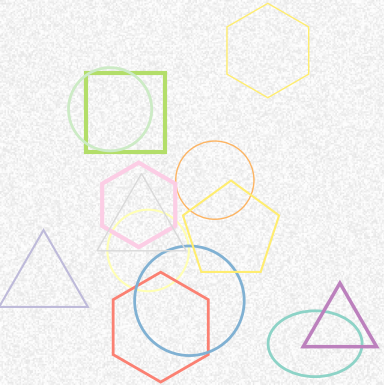[{"shape": "oval", "thickness": 2, "radius": 0.61, "center": [0.818, 0.107]}, {"shape": "circle", "thickness": 1.5, "radius": 0.53, "center": [0.385, 0.349]}, {"shape": "triangle", "thickness": 1.5, "radius": 0.67, "center": [0.113, 0.269]}, {"shape": "hexagon", "thickness": 2, "radius": 0.71, "center": [0.417, 0.15]}, {"shape": "circle", "thickness": 2, "radius": 0.71, "center": [0.492, 0.219]}, {"shape": "circle", "thickness": 1, "radius": 0.51, "center": [0.558, 0.532]}, {"shape": "square", "thickness": 3, "radius": 0.51, "center": [0.327, 0.707]}, {"shape": "hexagon", "thickness": 3, "radius": 0.55, "center": [0.36, 0.468]}, {"shape": "triangle", "thickness": 1, "radius": 0.67, "center": [0.368, 0.415]}, {"shape": "triangle", "thickness": 2.5, "radius": 0.55, "center": [0.883, 0.155]}, {"shape": "circle", "thickness": 2, "radius": 0.54, "center": [0.286, 0.716]}, {"shape": "hexagon", "thickness": 1, "radius": 0.61, "center": [0.696, 0.869]}, {"shape": "pentagon", "thickness": 1.5, "radius": 0.66, "center": [0.6, 0.4]}]